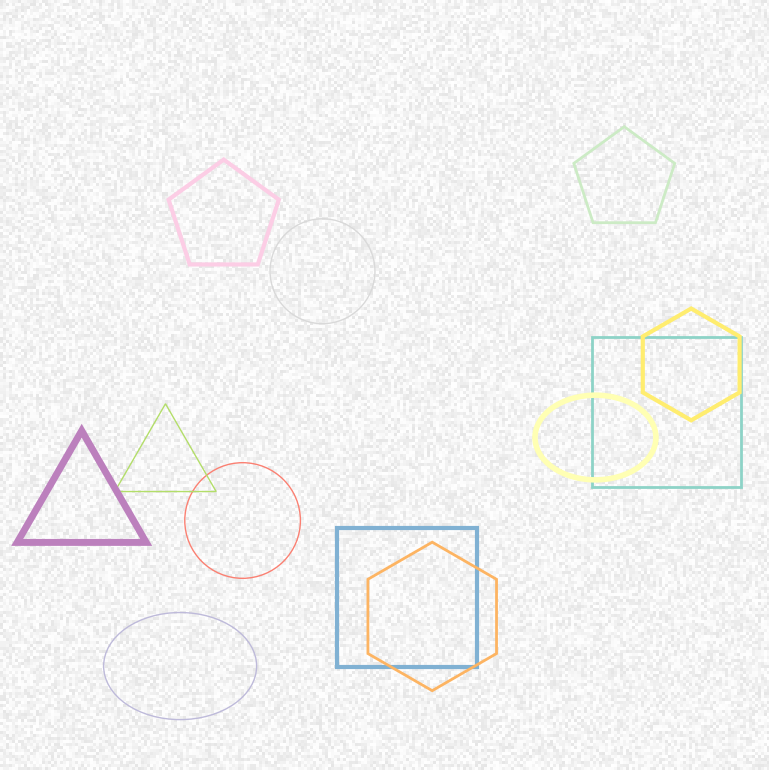[{"shape": "square", "thickness": 1, "radius": 0.49, "center": [0.866, 0.465]}, {"shape": "oval", "thickness": 2, "radius": 0.39, "center": [0.773, 0.432]}, {"shape": "oval", "thickness": 0.5, "radius": 0.5, "center": [0.234, 0.135]}, {"shape": "circle", "thickness": 0.5, "radius": 0.38, "center": [0.315, 0.324]}, {"shape": "square", "thickness": 1.5, "radius": 0.45, "center": [0.529, 0.224]}, {"shape": "hexagon", "thickness": 1, "radius": 0.48, "center": [0.561, 0.199]}, {"shape": "triangle", "thickness": 0.5, "radius": 0.38, "center": [0.215, 0.4]}, {"shape": "pentagon", "thickness": 1.5, "radius": 0.38, "center": [0.291, 0.717]}, {"shape": "circle", "thickness": 0.5, "radius": 0.34, "center": [0.419, 0.648]}, {"shape": "triangle", "thickness": 2.5, "radius": 0.48, "center": [0.106, 0.344]}, {"shape": "pentagon", "thickness": 1, "radius": 0.34, "center": [0.811, 0.767]}, {"shape": "hexagon", "thickness": 1.5, "radius": 0.36, "center": [0.898, 0.527]}]